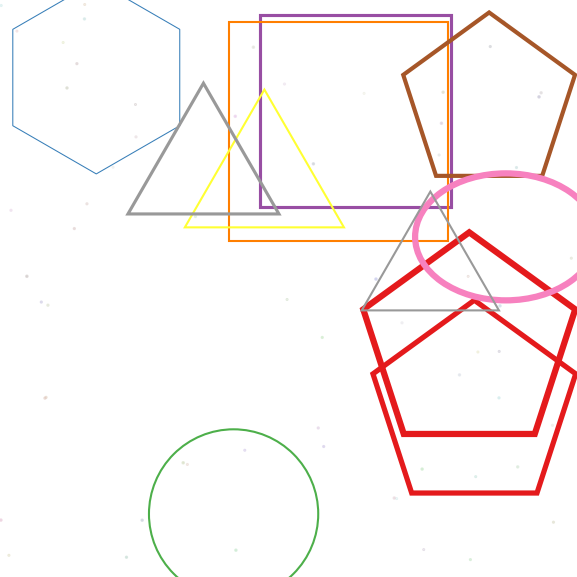[{"shape": "pentagon", "thickness": 3, "radius": 0.96, "center": [0.813, 0.404]}, {"shape": "pentagon", "thickness": 2.5, "radius": 0.92, "center": [0.821, 0.295]}, {"shape": "hexagon", "thickness": 0.5, "radius": 0.83, "center": [0.167, 0.865]}, {"shape": "circle", "thickness": 1, "radius": 0.73, "center": [0.405, 0.109]}, {"shape": "square", "thickness": 1.5, "radius": 0.83, "center": [0.616, 0.807]}, {"shape": "square", "thickness": 1, "radius": 0.95, "center": [0.586, 0.771]}, {"shape": "triangle", "thickness": 1, "radius": 0.8, "center": [0.458, 0.685]}, {"shape": "pentagon", "thickness": 2, "radius": 0.78, "center": [0.847, 0.821]}, {"shape": "oval", "thickness": 3, "radius": 0.79, "center": [0.876, 0.589]}, {"shape": "triangle", "thickness": 1, "radius": 0.69, "center": [0.745, 0.53]}, {"shape": "triangle", "thickness": 1.5, "radius": 0.75, "center": [0.352, 0.704]}]